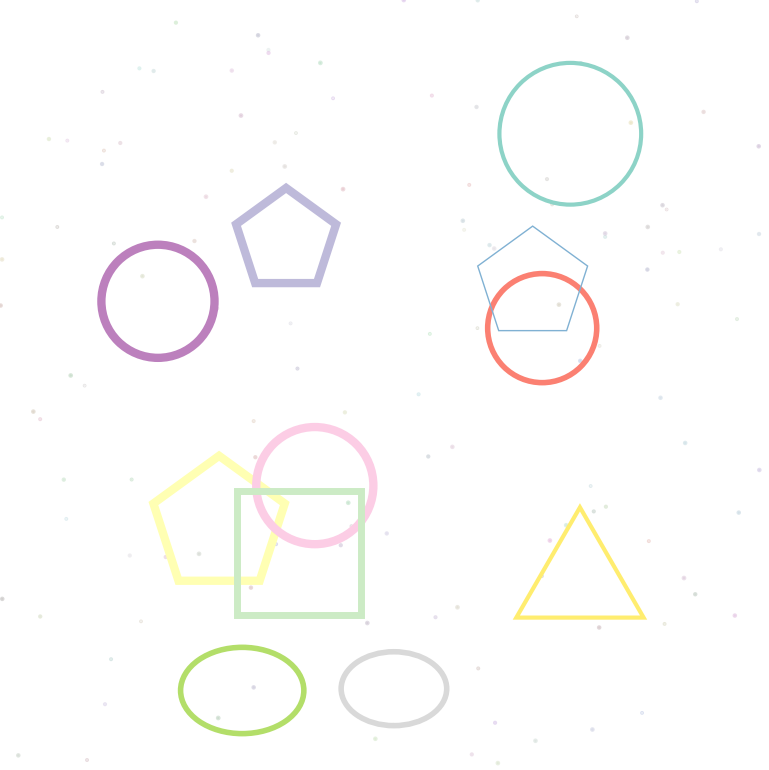[{"shape": "circle", "thickness": 1.5, "radius": 0.46, "center": [0.741, 0.826]}, {"shape": "pentagon", "thickness": 3, "radius": 0.45, "center": [0.285, 0.318]}, {"shape": "pentagon", "thickness": 3, "radius": 0.34, "center": [0.372, 0.688]}, {"shape": "circle", "thickness": 2, "radius": 0.35, "center": [0.704, 0.574]}, {"shape": "pentagon", "thickness": 0.5, "radius": 0.38, "center": [0.692, 0.631]}, {"shape": "oval", "thickness": 2, "radius": 0.4, "center": [0.315, 0.103]}, {"shape": "circle", "thickness": 3, "radius": 0.38, "center": [0.409, 0.369]}, {"shape": "oval", "thickness": 2, "radius": 0.34, "center": [0.512, 0.106]}, {"shape": "circle", "thickness": 3, "radius": 0.37, "center": [0.205, 0.609]}, {"shape": "square", "thickness": 2.5, "radius": 0.4, "center": [0.389, 0.282]}, {"shape": "triangle", "thickness": 1.5, "radius": 0.48, "center": [0.753, 0.246]}]